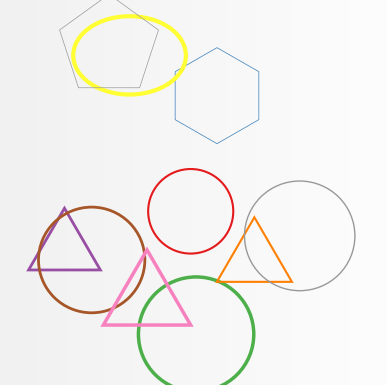[{"shape": "circle", "thickness": 1.5, "radius": 0.55, "center": [0.492, 0.451]}, {"shape": "hexagon", "thickness": 0.5, "radius": 0.62, "center": [0.56, 0.752]}, {"shape": "circle", "thickness": 2.5, "radius": 0.74, "center": [0.506, 0.132]}, {"shape": "triangle", "thickness": 2, "radius": 0.53, "center": [0.166, 0.352]}, {"shape": "triangle", "thickness": 1.5, "radius": 0.56, "center": [0.656, 0.324]}, {"shape": "oval", "thickness": 3, "radius": 0.73, "center": [0.334, 0.856]}, {"shape": "circle", "thickness": 2, "radius": 0.69, "center": [0.237, 0.325]}, {"shape": "triangle", "thickness": 2.5, "radius": 0.65, "center": [0.379, 0.221]}, {"shape": "circle", "thickness": 1, "radius": 0.71, "center": [0.773, 0.387]}, {"shape": "pentagon", "thickness": 0.5, "radius": 0.67, "center": [0.281, 0.881]}]